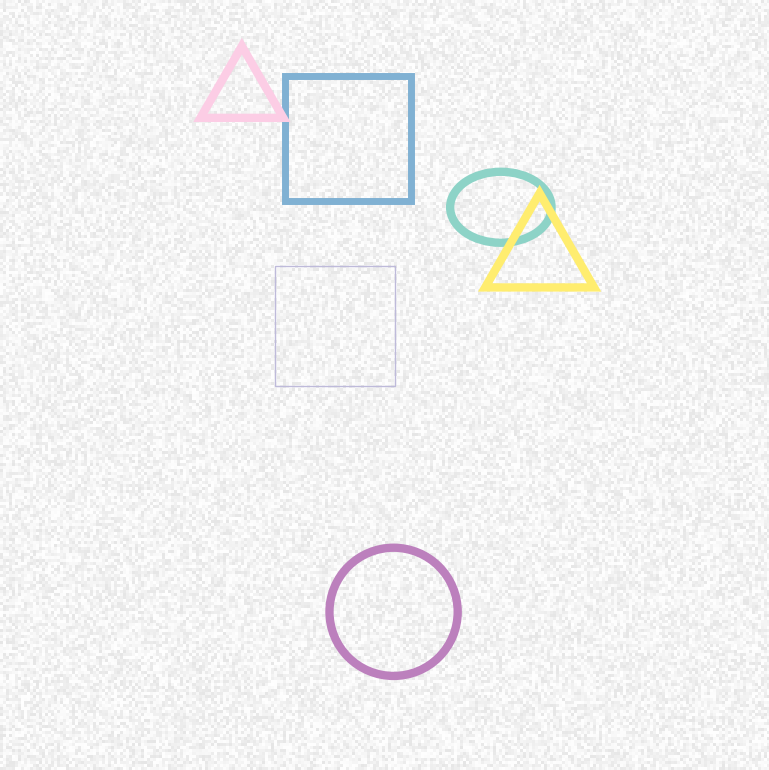[{"shape": "oval", "thickness": 3, "radius": 0.33, "center": [0.65, 0.731]}, {"shape": "square", "thickness": 0.5, "radius": 0.39, "center": [0.435, 0.577]}, {"shape": "square", "thickness": 2.5, "radius": 0.41, "center": [0.452, 0.82]}, {"shape": "triangle", "thickness": 3, "radius": 0.31, "center": [0.314, 0.878]}, {"shape": "circle", "thickness": 3, "radius": 0.42, "center": [0.511, 0.205]}, {"shape": "triangle", "thickness": 3, "radius": 0.41, "center": [0.701, 0.668]}]